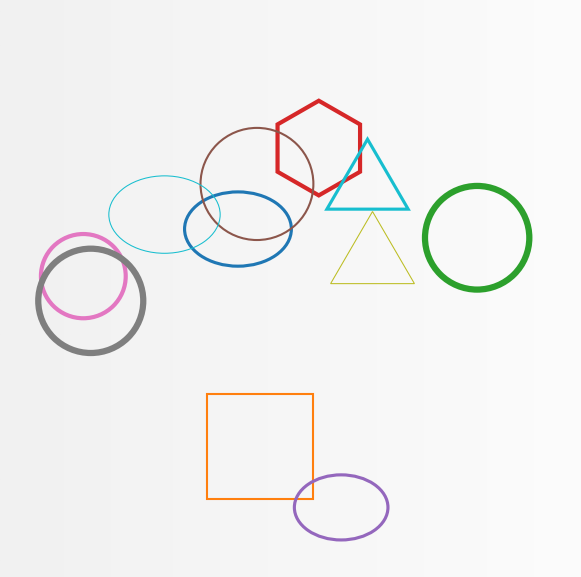[{"shape": "oval", "thickness": 1.5, "radius": 0.46, "center": [0.409, 0.603]}, {"shape": "square", "thickness": 1, "radius": 0.45, "center": [0.448, 0.226]}, {"shape": "circle", "thickness": 3, "radius": 0.45, "center": [0.821, 0.587]}, {"shape": "hexagon", "thickness": 2, "radius": 0.41, "center": [0.548, 0.743]}, {"shape": "oval", "thickness": 1.5, "radius": 0.4, "center": [0.587, 0.121]}, {"shape": "circle", "thickness": 1, "radius": 0.49, "center": [0.442, 0.681]}, {"shape": "circle", "thickness": 2, "radius": 0.36, "center": [0.143, 0.521]}, {"shape": "circle", "thickness": 3, "radius": 0.45, "center": [0.156, 0.478]}, {"shape": "triangle", "thickness": 0.5, "radius": 0.42, "center": [0.641, 0.55]}, {"shape": "triangle", "thickness": 1.5, "radius": 0.4, "center": [0.632, 0.677]}, {"shape": "oval", "thickness": 0.5, "radius": 0.48, "center": [0.283, 0.628]}]